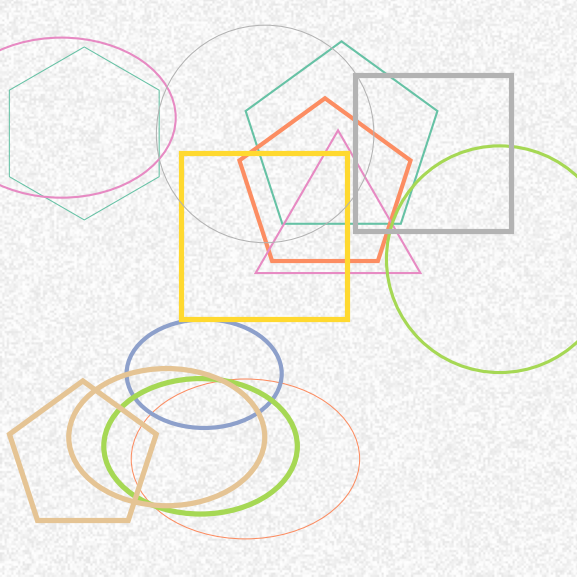[{"shape": "hexagon", "thickness": 0.5, "radius": 0.75, "center": [0.146, 0.768]}, {"shape": "pentagon", "thickness": 1, "radius": 0.87, "center": [0.591, 0.753]}, {"shape": "pentagon", "thickness": 2, "radius": 0.78, "center": [0.563, 0.673]}, {"shape": "oval", "thickness": 0.5, "radius": 0.99, "center": [0.425, 0.204]}, {"shape": "oval", "thickness": 2, "radius": 0.67, "center": [0.354, 0.352]}, {"shape": "triangle", "thickness": 1, "radius": 0.82, "center": [0.585, 0.609]}, {"shape": "oval", "thickness": 1, "radius": 0.99, "center": [0.106, 0.795]}, {"shape": "circle", "thickness": 1.5, "radius": 0.98, "center": [0.865, 0.55]}, {"shape": "oval", "thickness": 2.5, "radius": 0.84, "center": [0.347, 0.226]}, {"shape": "square", "thickness": 2.5, "radius": 0.72, "center": [0.457, 0.591]}, {"shape": "oval", "thickness": 2.5, "radius": 0.85, "center": [0.289, 0.242]}, {"shape": "pentagon", "thickness": 2.5, "radius": 0.67, "center": [0.143, 0.206]}, {"shape": "square", "thickness": 2.5, "radius": 0.68, "center": [0.75, 0.734]}, {"shape": "circle", "thickness": 0.5, "radius": 0.94, "center": [0.459, 0.767]}]